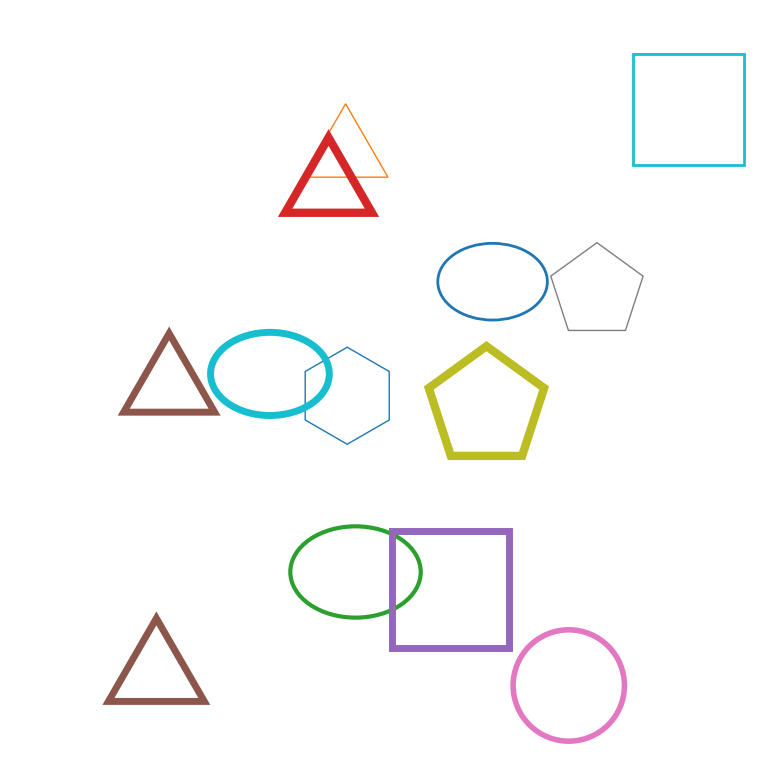[{"shape": "oval", "thickness": 1, "radius": 0.36, "center": [0.64, 0.634]}, {"shape": "hexagon", "thickness": 0.5, "radius": 0.32, "center": [0.451, 0.486]}, {"shape": "triangle", "thickness": 0.5, "radius": 0.32, "center": [0.449, 0.802]}, {"shape": "oval", "thickness": 1.5, "radius": 0.42, "center": [0.462, 0.257]}, {"shape": "triangle", "thickness": 3, "radius": 0.33, "center": [0.427, 0.756]}, {"shape": "square", "thickness": 2.5, "radius": 0.38, "center": [0.585, 0.234]}, {"shape": "triangle", "thickness": 2.5, "radius": 0.36, "center": [0.203, 0.125]}, {"shape": "triangle", "thickness": 2.5, "radius": 0.34, "center": [0.22, 0.499]}, {"shape": "circle", "thickness": 2, "radius": 0.36, "center": [0.739, 0.11]}, {"shape": "pentagon", "thickness": 0.5, "radius": 0.32, "center": [0.775, 0.622]}, {"shape": "pentagon", "thickness": 3, "radius": 0.39, "center": [0.632, 0.472]}, {"shape": "oval", "thickness": 2.5, "radius": 0.39, "center": [0.351, 0.514]}, {"shape": "square", "thickness": 1, "radius": 0.36, "center": [0.895, 0.857]}]